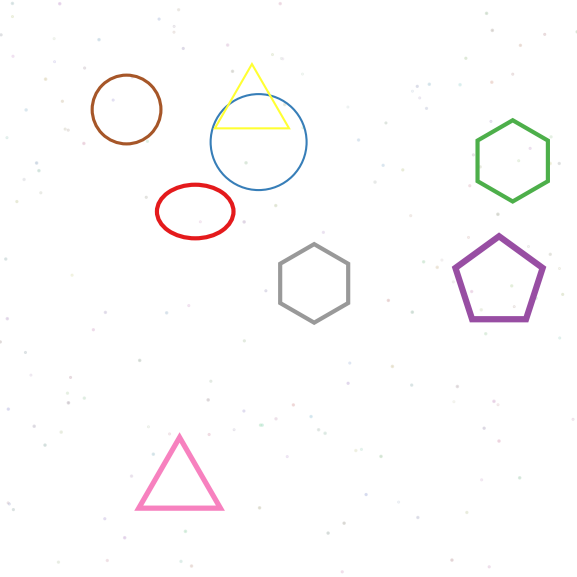[{"shape": "oval", "thickness": 2, "radius": 0.33, "center": [0.338, 0.633]}, {"shape": "circle", "thickness": 1, "radius": 0.42, "center": [0.448, 0.753]}, {"shape": "hexagon", "thickness": 2, "radius": 0.35, "center": [0.888, 0.721]}, {"shape": "pentagon", "thickness": 3, "radius": 0.4, "center": [0.864, 0.511]}, {"shape": "triangle", "thickness": 1, "radius": 0.37, "center": [0.436, 0.814]}, {"shape": "circle", "thickness": 1.5, "radius": 0.3, "center": [0.219, 0.809]}, {"shape": "triangle", "thickness": 2.5, "radius": 0.41, "center": [0.311, 0.16]}, {"shape": "hexagon", "thickness": 2, "radius": 0.34, "center": [0.544, 0.508]}]